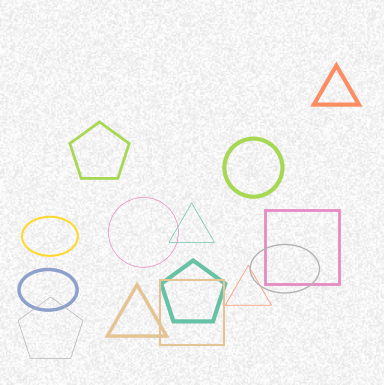[{"shape": "triangle", "thickness": 0.5, "radius": 0.34, "center": [0.498, 0.405]}, {"shape": "pentagon", "thickness": 3, "radius": 0.44, "center": [0.502, 0.236]}, {"shape": "triangle", "thickness": 0.5, "radius": 0.35, "center": [0.645, 0.242]}, {"shape": "triangle", "thickness": 3, "radius": 0.34, "center": [0.874, 0.762]}, {"shape": "oval", "thickness": 2.5, "radius": 0.38, "center": [0.125, 0.247]}, {"shape": "circle", "thickness": 0.5, "radius": 0.45, "center": [0.373, 0.396]}, {"shape": "square", "thickness": 2, "radius": 0.48, "center": [0.784, 0.359]}, {"shape": "pentagon", "thickness": 2, "radius": 0.4, "center": [0.259, 0.602]}, {"shape": "circle", "thickness": 3, "radius": 0.38, "center": [0.658, 0.564]}, {"shape": "oval", "thickness": 1.5, "radius": 0.36, "center": [0.13, 0.386]}, {"shape": "triangle", "thickness": 2.5, "radius": 0.44, "center": [0.356, 0.171]}, {"shape": "square", "thickness": 1.5, "radius": 0.42, "center": [0.498, 0.188]}, {"shape": "pentagon", "thickness": 0.5, "radius": 0.44, "center": [0.131, 0.14]}, {"shape": "oval", "thickness": 1, "radius": 0.45, "center": [0.74, 0.302]}]